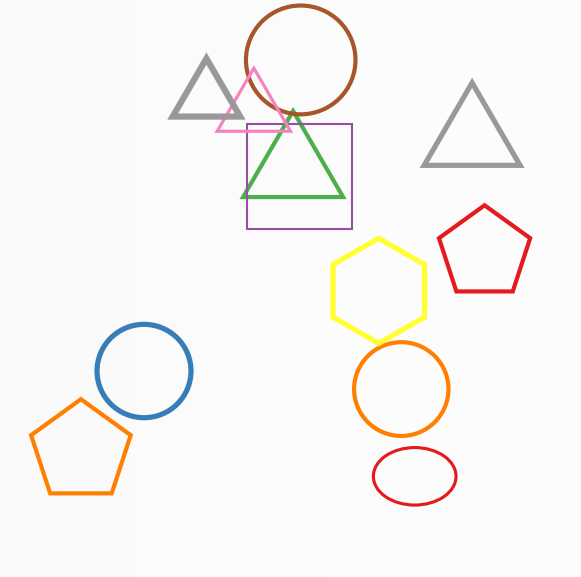[{"shape": "pentagon", "thickness": 2, "radius": 0.41, "center": [0.834, 0.561]}, {"shape": "oval", "thickness": 1.5, "radius": 0.36, "center": [0.713, 0.174]}, {"shape": "circle", "thickness": 2.5, "radius": 0.4, "center": [0.248, 0.357]}, {"shape": "triangle", "thickness": 2, "radius": 0.5, "center": [0.504, 0.708]}, {"shape": "square", "thickness": 1, "radius": 0.45, "center": [0.515, 0.693]}, {"shape": "circle", "thickness": 2, "radius": 0.41, "center": [0.69, 0.325]}, {"shape": "pentagon", "thickness": 2, "radius": 0.45, "center": [0.139, 0.218]}, {"shape": "hexagon", "thickness": 2.5, "radius": 0.45, "center": [0.652, 0.496]}, {"shape": "circle", "thickness": 2, "radius": 0.47, "center": [0.517, 0.895]}, {"shape": "triangle", "thickness": 1.5, "radius": 0.36, "center": [0.437, 0.808]}, {"shape": "triangle", "thickness": 3, "radius": 0.34, "center": [0.355, 0.831]}, {"shape": "triangle", "thickness": 2.5, "radius": 0.48, "center": [0.812, 0.76]}]